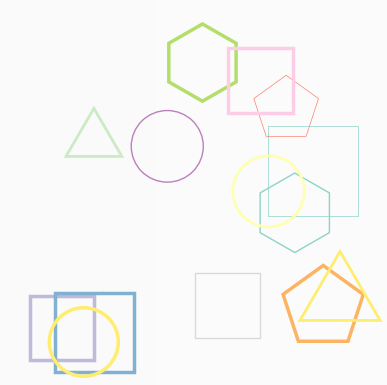[{"shape": "hexagon", "thickness": 1, "radius": 0.52, "center": [0.761, 0.447]}, {"shape": "square", "thickness": 0.5, "radius": 0.58, "center": [0.808, 0.556]}, {"shape": "circle", "thickness": 2, "radius": 0.46, "center": [0.693, 0.503]}, {"shape": "square", "thickness": 2.5, "radius": 0.42, "center": [0.16, 0.148]}, {"shape": "pentagon", "thickness": 0.5, "radius": 0.44, "center": [0.738, 0.717]}, {"shape": "square", "thickness": 2.5, "radius": 0.51, "center": [0.244, 0.137]}, {"shape": "pentagon", "thickness": 2.5, "radius": 0.54, "center": [0.834, 0.202]}, {"shape": "hexagon", "thickness": 2.5, "radius": 0.5, "center": [0.522, 0.837]}, {"shape": "square", "thickness": 2.5, "radius": 0.42, "center": [0.672, 0.791]}, {"shape": "square", "thickness": 1, "radius": 0.42, "center": [0.587, 0.207]}, {"shape": "circle", "thickness": 1, "radius": 0.46, "center": [0.432, 0.62]}, {"shape": "triangle", "thickness": 2, "radius": 0.42, "center": [0.242, 0.635]}, {"shape": "triangle", "thickness": 2, "radius": 0.6, "center": [0.878, 0.227]}, {"shape": "circle", "thickness": 2.5, "radius": 0.45, "center": [0.216, 0.112]}]